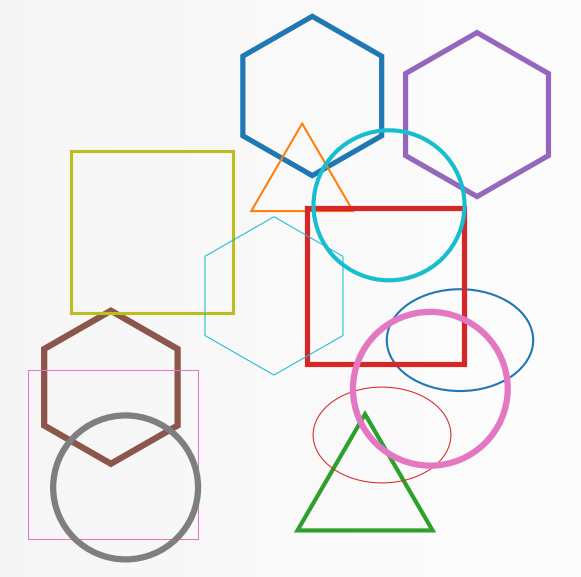[{"shape": "oval", "thickness": 1, "radius": 0.63, "center": [0.791, 0.41]}, {"shape": "hexagon", "thickness": 2.5, "radius": 0.69, "center": [0.537, 0.833]}, {"shape": "triangle", "thickness": 1, "radius": 0.51, "center": [0.52, 0.684]}, {"shape": "triangle", "thickness": 2, "radius": 0.67, "center": [0.628, 0.148]}, {"shape": "square", "thickness": 2.5, "radius": 0.68, "center": [0.663, 0.504]}, {"shape": "oval", "thickness": 0.5, "radius": 0.59, "center": [0.657, 0.246]}, {"shape": "hexagon", "thickness": 2.5, "radius": 0.71, "center": [0.821, 0.801]}, {"shape": "hexagon", "thickness": 3, "radius": 0.66, "center": [0.191, 0.329]}, {"shape": "circle", "thickness": 3, "radius": 0.67, "center": [0.74, 0.326]}, {"shape": "square", "thickness": 0.5, "radius": 0.73, "center": [0.194, 0.212]}, {"shape": "circle", "thickness": 3, "radius": 0.62, "center": [0.216, 0.155]}, {"shape": "square", "thickness": 1.5, "radius": 0.7, "center": [0.261, 0.597]}, {"shape": "hexagon", "thickness": 0.5, "radius": 0.69, "center": [0.471, 0.487]}, {"shape": "circle", "thickness": 2, "radius": 0.65, "center": [0.669, 0.644]}]